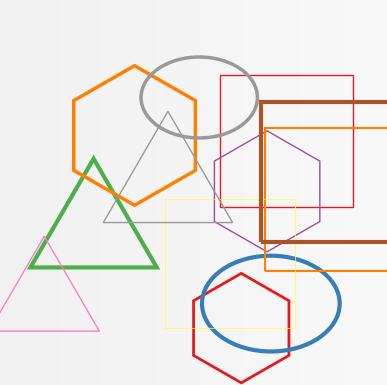[{"shape": "hexagon", "thickness": 2, "radius": 0.71, "center": [0.623, 0.148]}, {"shape": "square", "thickness": 1, "radius": 0.86, "center": [0.739, 0.633]}, {"shape": "oval", "thickness": 3, "radius": 0.89, "center": [0.699, 0.211]}, {"shape": "triangle", "thickness": 3, "radius": 0.94, "center": [0.242, 0.399]}, {"shape": "hexagon", "thickness": 1, "radius": 0.79, "center": [0.689, 0.503]}, {"shape": "hexagon", "thickness": 2.5, "radius": 0.91, "center": [0.347, 0.648]}, {"shape": "square", "thickness": 1.5, "radius": 0.93, "center": [0.87, 0.482]}, {"shape": "square", "thickness": 0.5, "radius": 0.84, "center": [0.593, 0.315]}, {"shape": "square", "thickness": 3, "radius": 0.91, "center": [0.856, 0.553]}, {"shape": "triangle", "thickness": 1, "radius": 0.82, "center": [0.114, 0.222]}, {"shape": "triangle", "thickness": 1, "radius": 0.96, "center": [0.433, 0.518]}, {"shape": "oval", "thickness": 2.5, "radius": 0.75, "center": [0.514, 0.747]}]